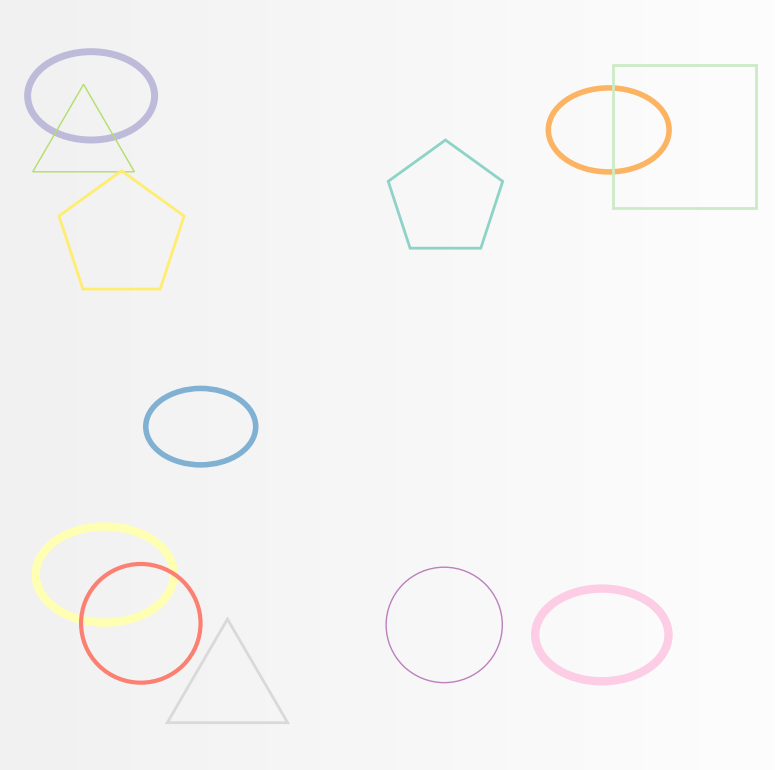[{"shape": "pentagon", "thickness": 1, "radius": 0.39, "center": [0.575, 0.741]}, {"shape": "oval", "thickness": 3, "radius": 0.45, "center": [0.135, 0.254]}, {"shape": "oval", "thickness": 2.5, "radius": 0.41, "center": [0.118, 0.876]}, {"shape": "circle", "thickness": 1.5, "radius": 0.39, "center": [0.182, 0.19]}, {"shape": "oval", "thickness": 2, "radius": 0.35, "center": [0.259, 0.446]}, {"shape": "oval", "thickness": 2, "radius": 0.39, "center": [0.785, 0.831]}, {"shape": "triangle", "thickness": 0.5, "radius": 0.38, "center": [0.108, 0.815]}, {"shape": "oval", "thickness": 3, "radius": 0.43, "center": [0.777, 0.175]}, {"shape": "triangle", "thickness": 1, "radius": 0.45, "center": [0.293, 0.106]}, {"shape": "circle", "thickness": 0.5, "radius": 0.37, "center": [0.573, 0.188]}, {"shape": "square", "thickness": 1, "radius": 0.46, "center": [0.883, 0.823]}, {"shape": "pentagon", "thickness": 1, "radius": 0.42, "center": [0.157, 0.693]}]